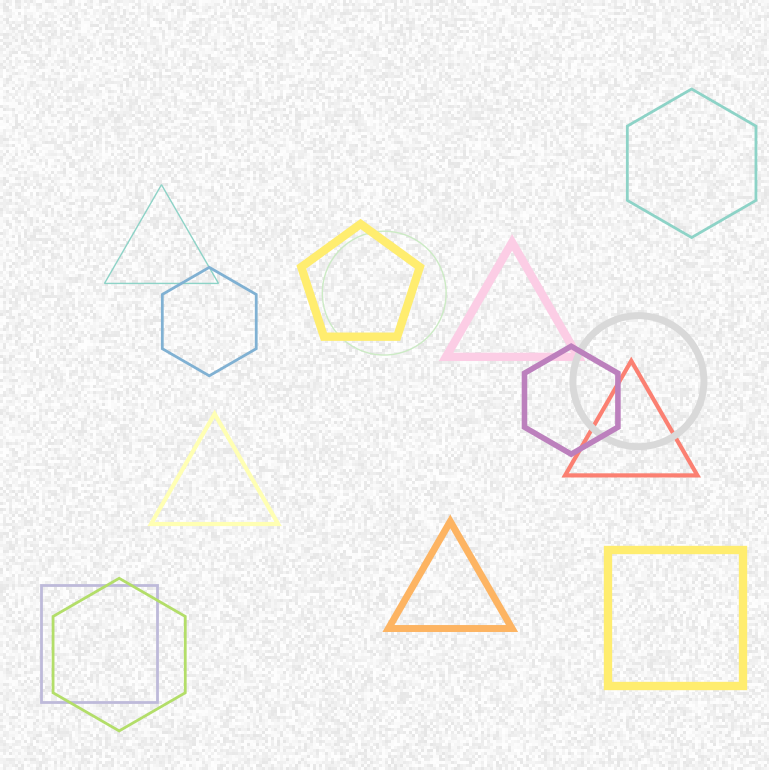[{"shape": "triangle", "thickness": 0.5, "radius": 0.43, "center": [0.21, 0.675]}, {"shape": "hexagon", "thickness": 1, "radius": 0.48, "center": [0.898, 0.788]}, {"shape": "triangle", "thickness": 1.5, "radius": 0.48, "center": [0.279, 0.367]}, {"shape": "square", "thickness": 1, "radius": 0.38, "center": [0.129, 0.164]}, {"shape": "triangle", "thickness": 1.5, "radius": 0.5, "center": [0.82, 0.432]}, {"shape": "hexagon", "thickness": 1, "radius": 0.35, "center": [0.272, 0.582]}, {"shape": "triangle", "thickness": 2.5, "radius": 0.46, "center": [0.585, 0.23]}, {"shape": "hexagon", "thickness": 1, "radius": 0.5, "center": [0.155, 0.15]}, {"shape": "triangle", "thickness": 3, "radius": 0.5, "center": [0.665, 0.586]}, {"shape": "circle", "thickness": 2.5, "radius": 0.43, "center": [0.829, 0.505]}, {"shape": "hexagon", "thickness": 2, "radius": 0.35, "center": [0.742, 0.48]}, {"shape": "circle", "thickness": 0.5, "radius": 0.4, "center": [0.499, 0.619]}, {"shape": "square", "thickness": 3, "radius": 0.44, "center": [0.877, 0.197]}, {"shape": "pentagon", "thickness": 3, "radius": 0.4, "center": [0.468, 0.628]}]